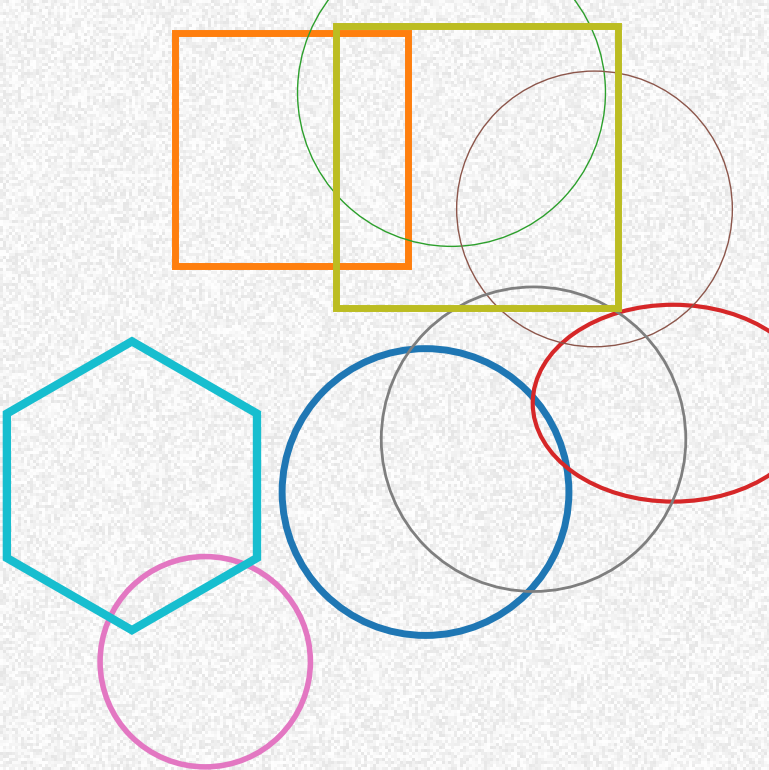[{"shape": "circle", "thickness": 2.5, "radius": 0.93, "center": [0.553, 0.361]}, {"shape": "square", "thickness": 2.5, "radius": 0.76, "center": [0.379, 0.806]}, {"shape": "circle", "thickness": 0.5, "radius": 1.0, "center": [0.586, 0.88]}, {"shape": "oval", "thickness": 1.5, "radius": 0.91, "center": [0.874, 0.476]}, {"shape": "circle", "thickness": 0.5, "radius": 0.9, "center": [0.772, 0.729]}, {"shape": "circle", "thickness": 2, "radius": 0.68, "center": [0.267, 0.141]}, {"shape": "circle", "thickness": 1, "radius": 0.99, "center": [0.693, 0.43]}, {"shape": "square", "thickness": 2.5, "radius": 0.92, "center": [0.619, 0.783]}, {"shape": "hexagon", "thickness": 3, "radius": 0.94, "center": [0.171, 0.369]}]